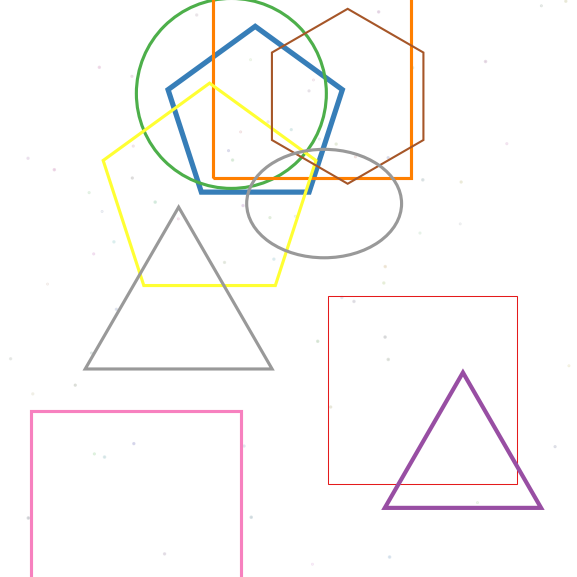[{"shape": "square", "thickness": 0.5, "radius": 0.82, "center": [0.732, 0.324]}, {"shape": "pentagon", "thickness": 2.5, "radius": 0.79, "center": [0.442, 0.795]}, {"shape": "circle", "thickness": 1.5, "radius": 0.82, "center": [0.401, 0.837]}, {"shape": "triangle", "thickness": 2, "radius": 0.78, "center": [0.802, 0.198]}, {"shape": "square", "thickness": 1.5, "radius": 0.86, "center": [0.54, 0.862]}, {"shape": "pentagon", "thickness": 1.5, "radius": 0.97, "center": [0.363, 0.661]}, {"shape": "hexagon", "thickness": 1, "radius": 0.76, "center": [0.602, 0.832]}, {"shape": "square", "thickness": 1.5, "radius": 0.91, "center": [0.236, 0.106]}, {"shape": "triangle", "thickness": 1.5, "radius": 0.93, "center": [0.309, 0.454]}, {"shape": "oval", "thickness": 1.5, "radius": 0.67, "center": [0.561, 0.647]}]